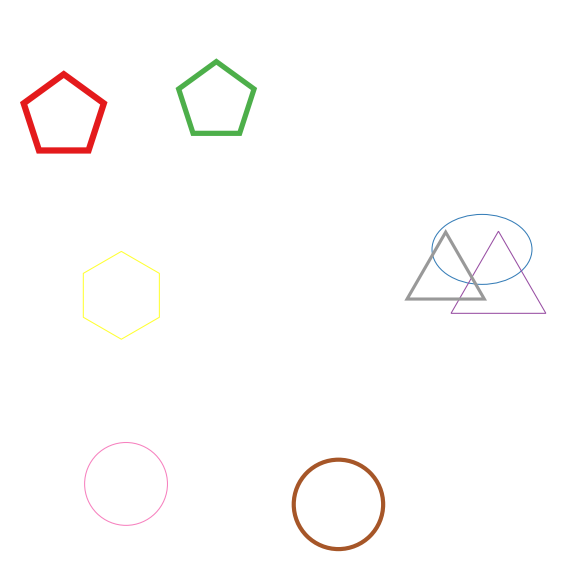[{"shape": "pentagon", "thickness": 3, "radius": 0.36, "center": [0.11, 0.798]}, {"shape": "oval", "thickness": 0.5, "radius": 0.43, "center": [0.835, 0.567]}, {"shape": "pentagon", "thickness": 2.5, "radius": 0.34, "center": [0.375, 0.824]}, {"shape": "triangle", "thickness": 0.5, "radius": 0.47, "center": [0.863, 0.504]}, {"shape": "hexagon", "thickness": 0.5, "radius": 0.38, "center": [0.21, 0.488]}, {"shape": "circle", "thickness": 2, "radius": 0.39, "center": [0.586, 0.126]}, {"shape": "circle", "thickness": 0.5, "radius": 0.36, "center": [0.218, 0.161]}, {"shape": "triangle", "thickness": 1.5, "radius": 0.39, "center": [0.772, 0.52]}]